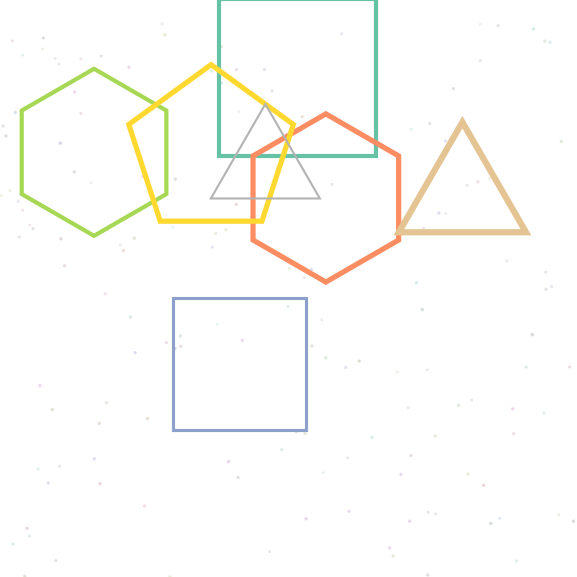[{"shape": "square", "thickness": 2, "radius": 0.68, "center": [0.515, 0.865]}, {"shape": "hexagon", "thickness": 2.5, "radius": 0.73, "center": [0.564, 0.656]}, {"shape": "square", "thickness": 1.5, "radius": 0.57, "center": [0.414, 0.369]}, {"shape": "hexagon", "thickness": 2, "radius": 0.72, "center": [0.163, 0.735]}, {"shape": "pentagon", "thickness": 2.5, "radius": 0.75, "center": [0.365, 0.737]}, {"shape": "triangle", "thickness": 3, "radius": 0.64, "center": [0.801, 0.661]}, {"shape": "triangle", "thickness": 1, "radius": 0.54, "center": [0.459, 0.71]}]